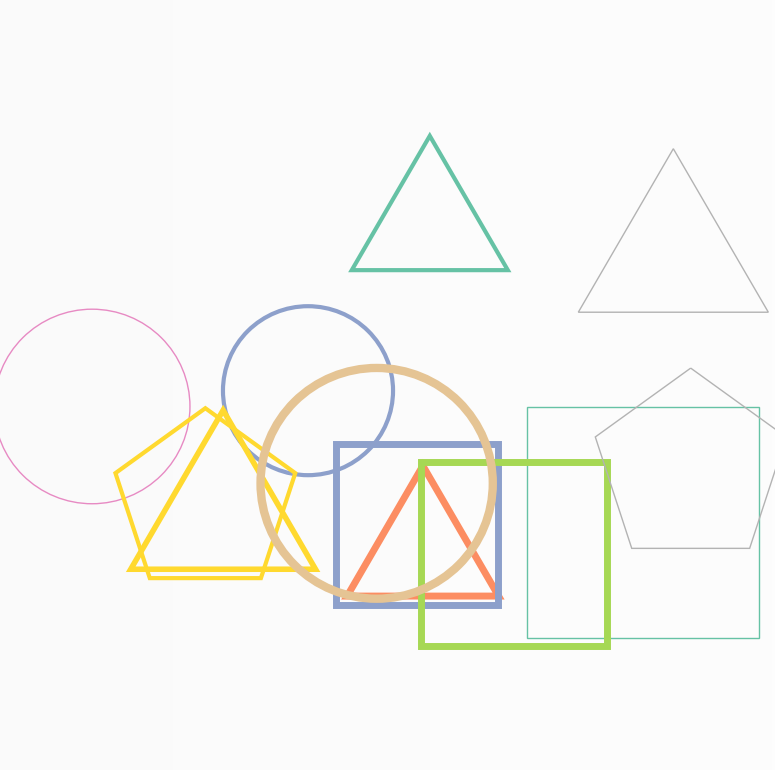[{"shape": "triangle", "thickness": 1.5, "radius": 0.58, "center": [0.555, 0.707]}, {"shape": "square", "thickness": 0.5, "radius": 0.75, "center": [0.83, 0.321]}, {"shape": "triangle", "thickness": 2.5, "radius": 0.56, "center": [0.546, 0.282]}, {"shape": "circle", "thickness": 1.5, "radius": 0.55, "center": [0.397, 0.493]}, {"shape": "square", "thickness": 2.5, "radius": 0.52, "center": [0.538, 0.319]}, {"shape": "circle", "thickness": 0.5, "radius": 0.63, "center": [0.119, 0.472]}, {"shape": "square", "thickness": 2.5, "radius": 0.6, "center": [0.663, 0.28]}, {"shape": "triangle", "thickness": 2, "radius": 0.69, "center": [0.288, 0.33]}, {"shape": "pentagon", "thickness": 1.5, "radius": 0.61, "center": [0.265, 0.348]}, {"shape": "circle", "thickness": 3, "radius": 0.75, "center": [0.486, 0.372]}, {"shape": "triangle", "thickness": 0.5, "radius": 0.71, "center": [0.869, 0.665]}, {"shape": "pentagon", "thickness": 0.5, "radius": 0.65, "center": [0.891, 0.393]}]